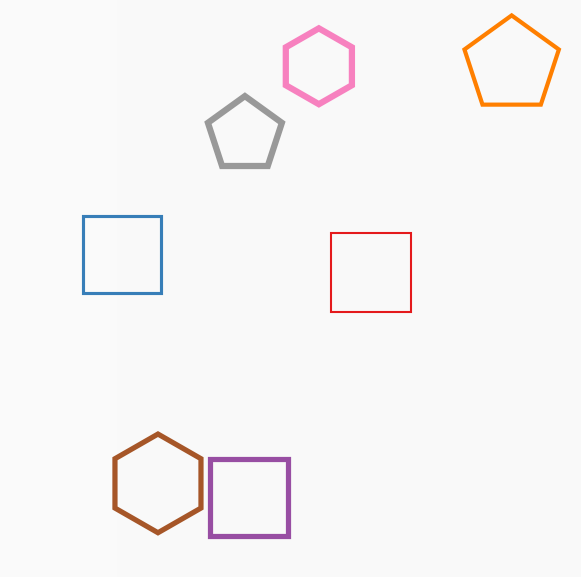[{"shape": "square", "thickness": 1, "radius": 0.34, "center": [0.638, 0.527]}, {"shape": "square", "thickness": 1.5, "radius": 0.33, "center": [0.21, 0.558]}, {"shape": "square", "thickness": 2.5, "radius": 0.33, "center": [0.428, 0.137]}, {"shape": "pentagon", "thickness": 2, "radius": 0.43, "center": [0.88, 0.887]}, {"shape": "hexagon", "thickness": 2.5, "radius": 0.43, "center": [0.272, 0.162]}, {"shape": "hexagon", "thickness": 3, "radius": 0.33, "center": [0.549, 0.884]}, {"shape": "pentagon", "thickness": 3, "radius": 0.33, "center": [0.421, 0.766]}]